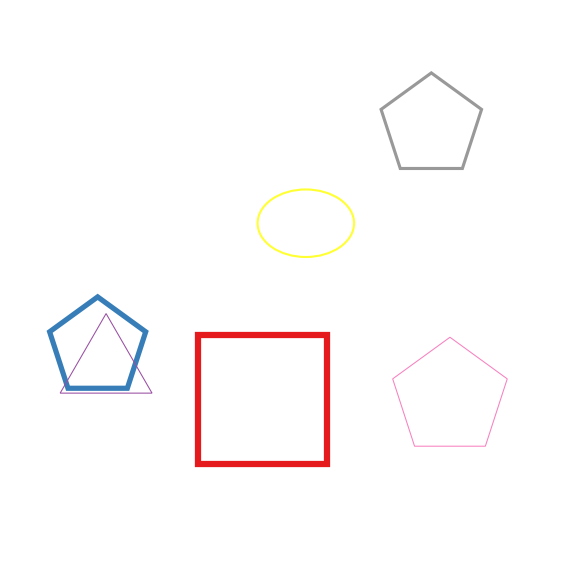[{"shape": "square", "thickness": 3, "radius": 0.56, "center": [0.454, 0.307]}, {"shape": "pentagon", "thickness": 2.5, "radius": 0.44, "center": [0.169, 0.398]}, {"shape": "triangle", "thickness": 0.5, "radius": 0.46, "center": [0.184, 0.364]}, {"shape": "oval", "thickness": 1, "radius": 0.42, "center": [0.53, 0.613]}, {"shape": "pentagon", "thickness": 0.5, "radius": 0.52, "center": [0.779, 0.311]}, {"shape": "pentagon", "thickness": 1.5, "radius": 0.46, "center": [0.747, 0.781]}]